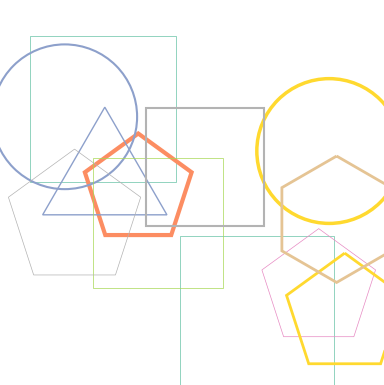[{"shape": "square", "thickness": 0.5, "radius": 0.95, "center": [0.267, 0.718]}, {"shape": "square", "thickness": 0.5, "radius": 1.0, "center": [0.666, 0.187]}, {"shape": "pentagon", "thickness": 3, "radius": 0.73, "center": [0.359, 0.507]}, {"shape": "triangle", "thickness": 1, "radius": 0.93, "center": [0.272, 0.535]}, {"shape": "circle", "thickness": 1.5, "radius": 0.94, "center": [0.168, 0.697]}, {"shape": "pentagon", "thickness": 0.5, "radius": 0.78, "center": [0.828, 0.251]}, {"shape": "square", "thickness": 0.5, "radius": 0.85, "center": [0.411, 0.421]}, {"shape": "circle", "thickness": 2.5, "radius": 0.94, "center": [0.855, 0.608]}, {"shape": "pentagon", "thickness": 2, "radius": 0.79, "center": [0.895, 0.184]}, {"shape": "hexagon", "thickness": 2, "radius": 0.82, "center": [0.874, 0.431]}, {"shape": "square", "thickness": 1.5, "radius": 0.77, "center": [0.532, 0.566]}, {"shape": "pentagon", "thickness": 0.5, "radius": 0.9, "center": [0.194, 0.432]}]